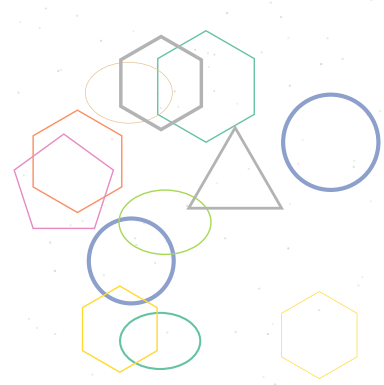[{"shape": "hexagon", "thickness": 1, "radius": 0.72, "center": [0.535, 0.775]}, {"shape": "oval", "thickness": 1.5, "radius": 0.52, "center": [0.416, 0.114]}, {"shape": "hexagon", "thickness": 1, "radius": 0.66, "center": [0.201, 0.581]}, {"shape": "circle", "thickness": 3, "radius": 0.62, "center": [0.859, 0.63]}, {"shape": "circle", "thickness": 3, "radius": 0.55, "center": [0.341, 0.322]}, {"shape": "pentagon", "thickness": 1, "radius": 0.68, "center": [0.166, 0.516]}, {"shape": "oval", "thickness": 1, "radius": 0.6, "center": [0.429, 0.423]}, {"shape": "hexagon", "thickness": 1, "radius": 0.56, "center": [0.311, 0.145]}, {"shape": "hexagon", "thickness": 0.5, "radius": 0.57, "center": [0.829, 0.13]}, {"shape": "oval", "thickness": 0.5, "radius": 0.56, "center": [0.335, 0.759]}, {"shape": "triangle", "thickness": 2, "radius": 0.7, "center": [0.611, 0.529]}, {"shape": "hexagon", "thickness": 2.5, "radius": 0.6, "center": [0.418, 0.784]}]